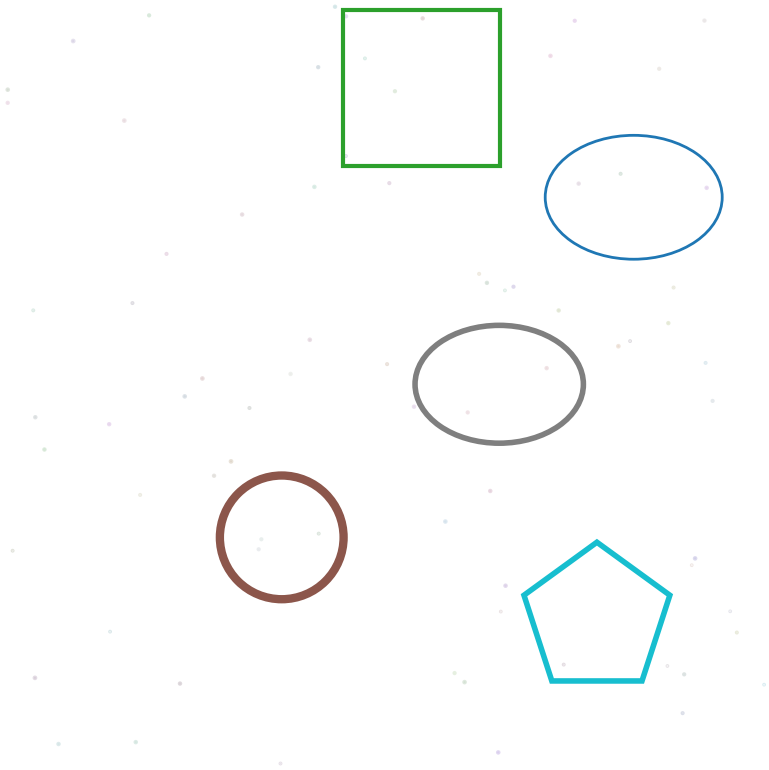[{"shape": "oval", "thickness": 1, "radius": 0.57, "center": [0.823, 0.744]}, {"shape": "square", "thickness": 1.5, "radius": 0.51, "center": [0.547, 0.886]}, {"shape": "circle", "thickness": 3, "radius": 0.4, "center": [0.366, 0.302]}, {"shape": "oval", "thickness": 2, "radius": 0.55, "center": [0.648, 0.501]}, {"shape": "pentagon", "thickness": 2, "radius": 0.5, "center": [0.775, 0.196]}]